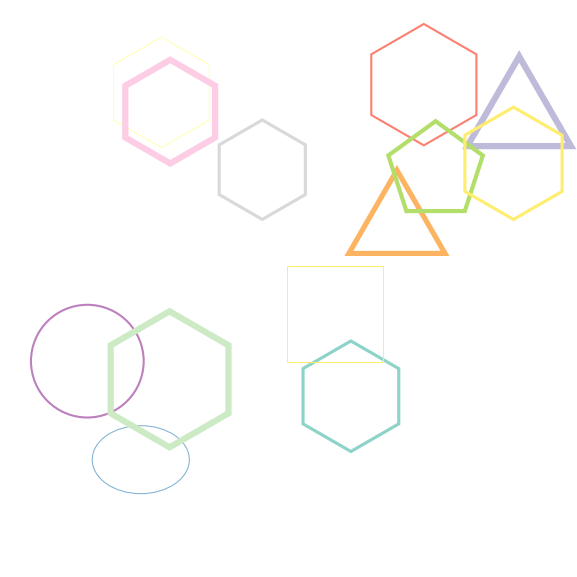[{"shape": "hexagon", "thickness": 1.5, "radius": 0.48, "center": [0.608, 0.313]}, {"shape": "hexagon", "thickness": 0.5, "radius": 0.48, "center": [0.279, 0.839]}, {"shape": "triangle", "thickness": 3, "radius": 0.52, "center": [0.899, 0.798]}, {"shape": "hexagon", "thickness": 1, "radius": 0.53, "center": [0.734, 0.853]}, {"shape": "oval", "thickness": 0.5, "radius": 0.42, "center": [0.244, 0.203]}, {"shape": "triangle", "thickness": 2.5, "radius": 0.48, "center": [0.687, 0.608]}, {"shape": "pentagon", "thickness": 2, "radius": 0.43, "center": [0.754, 0.703]}, {"shape": "hexagon", "thickness": 3, "radius": 0.45, "center": [0.295, 0.806]}, {"shape": "hexagon", "thickness": 1.5, "radius": 0.43, "center": [0.454, 0.705]}, {"shape": "circle", "thickness": 1, "radius": 0.49, "center": [0.151, 0.374]}, {"shape": "hexagon", "thickness": 3, "radius": 0.59, "center": [0.294, 0.342]}, {"shape": "hexagon", "thickness": 1.5, "radius": 0.49, "center": [0.889, 0.716]}, {"shape": "square", "thickness": 0.5, "radius": 0.42, "center": [0.58, 0.455]}]